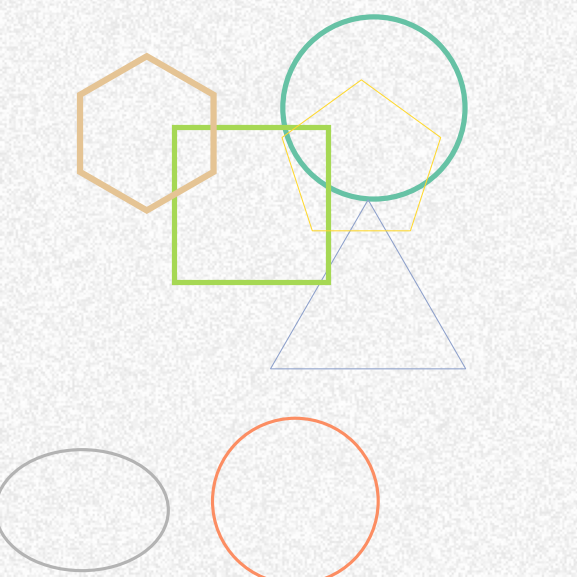[{"shape": "circle", "thickness": 2.5, "radius": 0.79, "center": [0.647, 0.812]}, {"shape": "circle", "thickness": 1.5, "radius": 0.72, "center": [0.511, 0.131]}, {"shape": "triangle", "thickness": 0.5, "radius": 0.98, "center": [0.637, 0.458]}, {"shape": "square", "thickness": 2.5, "radius": 0.67, "center": [0.435, 0.645]}, {"shape": "pentagon", "thickness": 0.5, "radius": 0.72, "center": [0.626, 0.716]}, {"shape": "hexagon", "thickness": 3, "radius": 0.67, "center": [0.254, 0.768]}, {"shape": "oval", "thickness": 1.5, "radius": 0.75, "center": [0.142, 0.116]}]